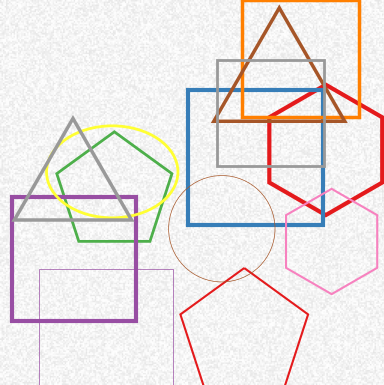[{"shape": "pentagon", "thickness": 1.5, "radius": 0.87, "center": [0.634, 0.129]}, {"shape": "hexagon", "thickness": 3, "radius": 0.85, "center": [0.846, 0.611]}, {"shape": "square", "thickness": 3, "radius": 0.88, "center": [0.663, 0.592]}, {"shape": "pentagon", "thickness": 2, "radius": 0.79, "center": [0.297, 0.5]}, {"shape": "square", "thickness": 3, "radius": 0.81, "center": [0.192, 0.327]}, {"shape": "square", "thickness": 0.5, "radius": 0.87, "center": [0.276, 0.126]}, {"shape": "square", "thickness": 2.5, "radius": 0.76, "center": [0.781, 0.849]}, {"shape": "oval", "thickness": 2, "radius": 0.85, "center": [0.291, 0.554]}, {"shape": "circle", "thickness": 0.5, "radius": 0.69, "center": [0.576, 0.406]}, {"shape": "triangle", "thickness": 2.5, "radius": 0.98, "center": [0.725, 0.783]}, {"shape": "hexagon", "thickness": 1.5, "radius": 0.68, "center": [0.861, 0.373]}, {"shape": "triangle", "thickness": 2.5, "radius": 0.88, "center": [0.189, 0.516]}, {"shape": "square", "thickness": 2, "radius": 0.69, "center": [0.703, 0.705]}]